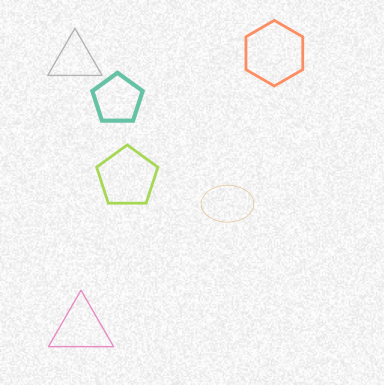[{"shape": "pentagon", "thickness": 3, "radius": 0.34, "center": [0.305, 0.742]}, {"shape": "hexagon", "thickness": 2, "radius": 0.43, "center": [0.713, 0.862]}, {"shape": "triangle", "thickness": 1, "radius": 0.49, "center": [0.21, 0.149]}, {"shape": "pentagon", "thickness": 2, "radius": 0.42, "center": [0.33, 0.54]}, {"shape": "oval", "thickness": 0.5, "radius": 0.34, "center": [0.591, 0.471]}, {"shape": "triangle", "thickness": 1, "radius": 0.41, "center": [0.195, 0.845]}]